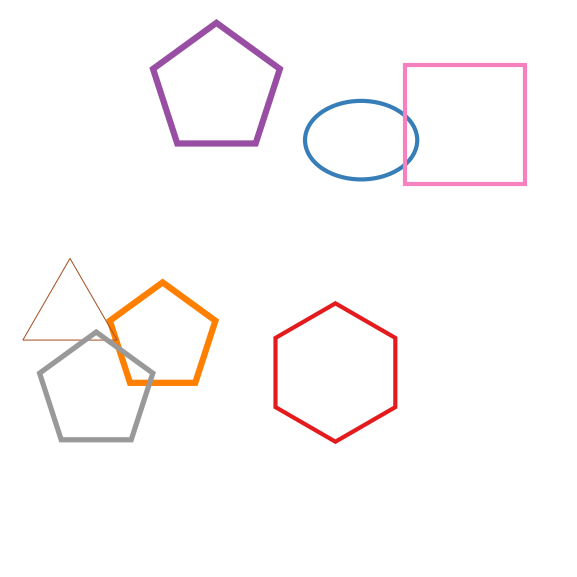[{"shape": "hexagon", "thickness": 2, "radius": 0.6, "center": [0.581, 0.354]}, {"shape": "oval", "thickness": 2, "radius": 0.49, "center": [0.625, 0.756]}, {"shape": "pentagon", "thickness": 3, "radius": 0.58, "center": [0.375, 0.844]}, {"shape": "pentagon", "thickness": 3, "radius": 0.48, "center": [0.282, 0.414]}, {"shape": "triangle", "thickness": 0.5, "radius": 0.47, "center": [0.121, 0.457]}, {"shape": "square", "thickness": 2, "radius": 0.52, "center": [0.805, 0.783]}, {"shape": "pentagon", "thickness": 2.5, "radius": 0.52, "center": [0.167, 0.321]}]